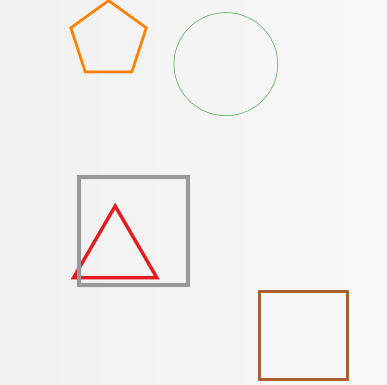[{"shape": "triangle", "thickness": 2.5, "radius": 0.62, "center": [0.297, 0.341]}, {"shape": "circle", "thickness": 0.5, "radius": 0.67, "center": [0.583, 0.833]}, {"shape": "pentagon", "thickness": 2, "radius": 0.51, "center": [0.28, 0.896]}, {"shape": "square", "thickness": 2, "radius": 0.57, "center": [0.782, 0.129]}, {"shape": "square", "thickness": 3, "radius": 0.7, "center": [0.345, 0.401]}]